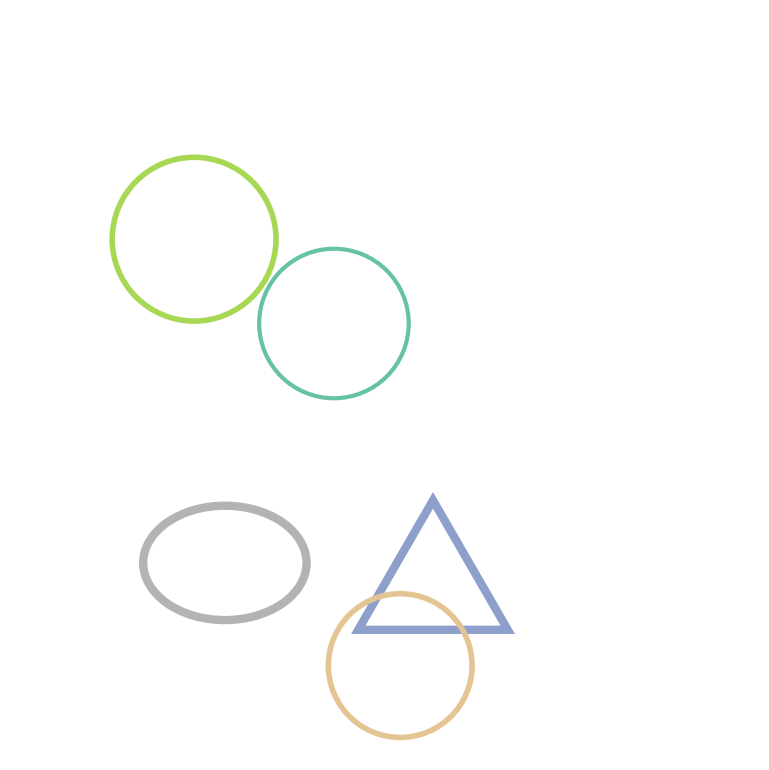[{"shape": "circle", "thickness": 1.5, "radius": 0.49, "center": [0.434, 0.58]}, {"shape": "triangle", "thickness": 3, "radius": 0.56, "center": [0.562, 0.238]}, {"shape": "circle", "thickness": 2, "radius": 0.53, "center": [0.252, 0.689]}, {"shape": "circle", "thickness": 2, "radius": 0.47, "center": [0.52, 0.136]}, {"shape": "oval", "thickness": 3, "radius": 0.53, "center": [0.292, 0.269]}]